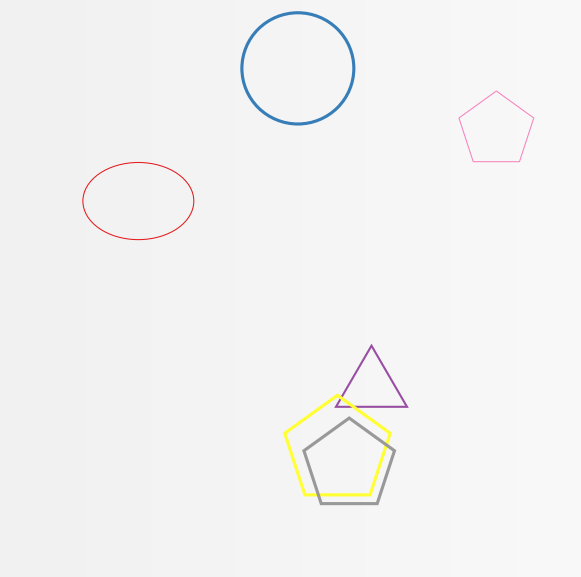[{"shape": "oval", "thickness": 0.5, "radius": 0.48, "center": [0.238, 0.651]}, {"shape": "circle", "thickness": 1.5, "radius": 0.48, "center": [0.512, 0.881]}, {"shape": "triangle", "thickness": 1, "radius": 0.35, "center": [0.639, 0.33]}, {"shape": "pentagon", "thickness": 1.5, "radius": 0.48, "center": [0.581, 0.219]}, {"shape": "pentagon", "thickness": 0.5, "radius": 0.34, "center": [0.854, 0.774]}, {"shape": "pentagon", "thickness": 1.5, "radius": 0.41, "center": [0.601, 0.193]}]